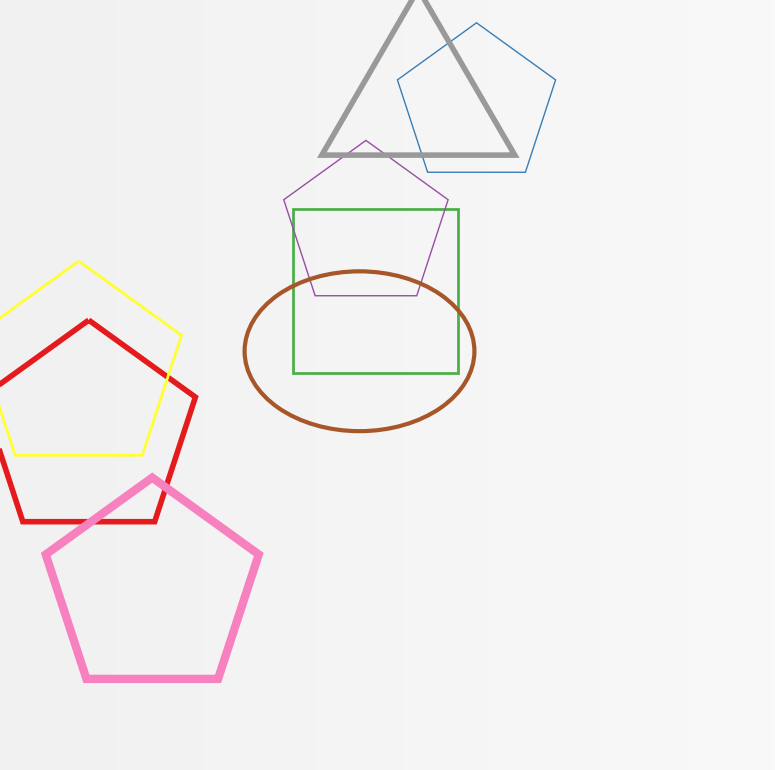[{"shape": "pentagon", "thickness": 2, "radius": 0.72, "center": [0.115, 0.44]}, {"shape": "pentagon", "thickness": 0.5, "radius": 0.54, "center": [0.615, 0.863]}, {"shape": "square", "thickness": 1, "radius": 0.53, "center": [0.484, 0.622]}, {"shape": "pentagon", "thickness": 0.5, "radius": 0.56, "center": [0.472, 0.706]}, {"shape": "pentagon", "thickness": 1, "radius": 0.7, "center": [0.102, 0.522]}, {"shape": "oval", "thickness": 1.5, "radius": 0.74, "center": [0.464, 0.544]}, {"shape": "pentagon", "thickness": 3, "radius": 0.72, "center": [0.196, 0.235]}, {"shape": "triangle", "thickness": 2, "radius": 0.72, "center": [0.54, 0.87]}]